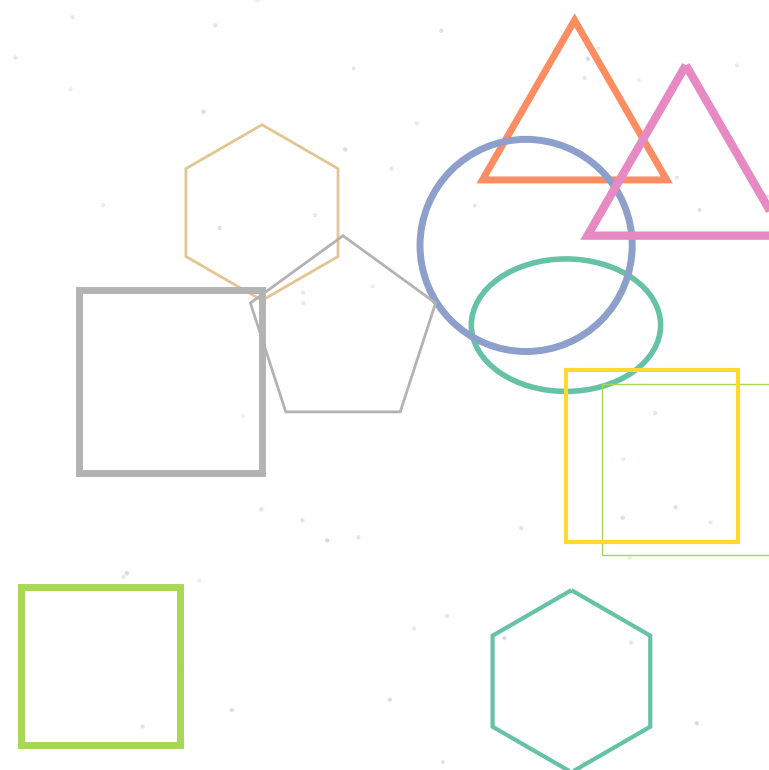[{"shape": "oval", "thickness": 2, "radius": 0.61, "center": [0.735, 0.578]}, {"shape": "hexagon", "thickness": 1.5, "radius": 0.59, "center": [0.742, 0.115]}, {"shape": "triangle", "thickness": 2.5, "radius": 0.69, "center": [0.746, 0.835]}, {"shape": "circle", "thickness": 2.5, "radius": 0.69, "center": [0.683, 0.681]}, {"shape": "triangle", "thickness": 3, "radius": 0.74, "center": [0.891, 0.768]}, {"shape": "square", "thickness": 2.5, "radius": 0.51, "center": [0.131, 0.135]}, {"shape": "square", "thickness": 0.5, "radius": 0.55, "center": [0.893, 0.39]}, {"shape": "square", "thickness": 1.5, "radius": 0.56, "center": [0.847, 0.408]}, {"shape": "hexagon", "thickness": 1, "radius": 0.57, "center": [0.34, 0.724]}, {"shape": "pentagon", "thickness": 1, "radius": 0.63, "center": [0.445, 0.567]}, {"shape": "square", "thickness": 2.5, "radius": 0.59, "center": [0.222, 0.504]}]